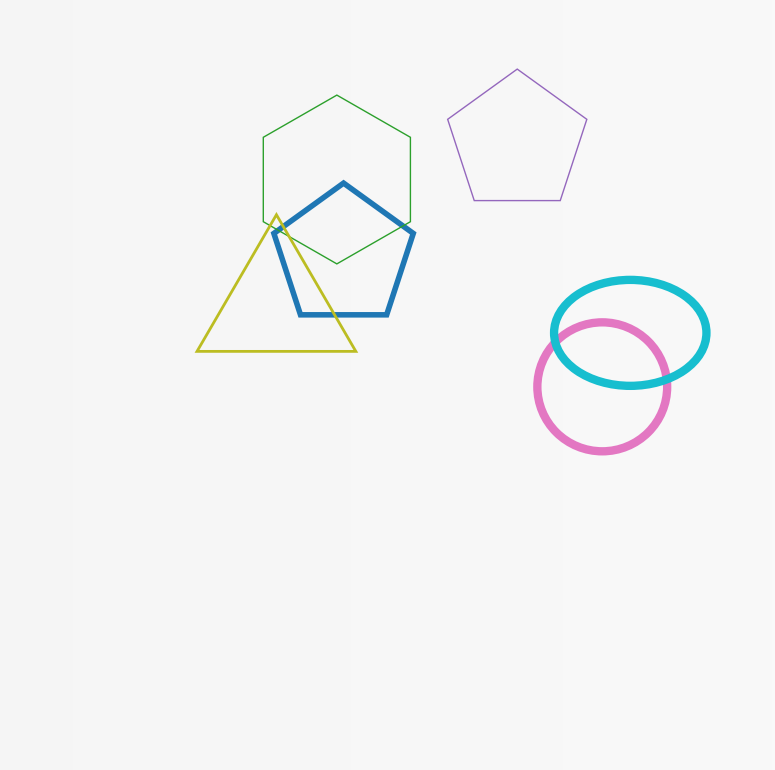[{"shape": "pentagon", "thickness": 2, "radius": 0.47, "center": [0.443, 0.668]}, {"shape": "hexagon", "thickness": 0.5, "radius": 0.55, "center": [0.435, 0.767]}, {"shape": "pentagon", "thickness": 0.5, "radius": 0.47, "center": [0.667, 0.816]}, {"shape": "circle", "thickness": 3, "radius": 0.42, "center": [0.777, 0.498]}, {"shape": "triangle", "thickness": 1, "radius": 0.59, "center": [0.357, 0.603]}, {"shape": "oval", "thickness": 3, "radius": 0.49, "center": [0.813, 0.568]}]